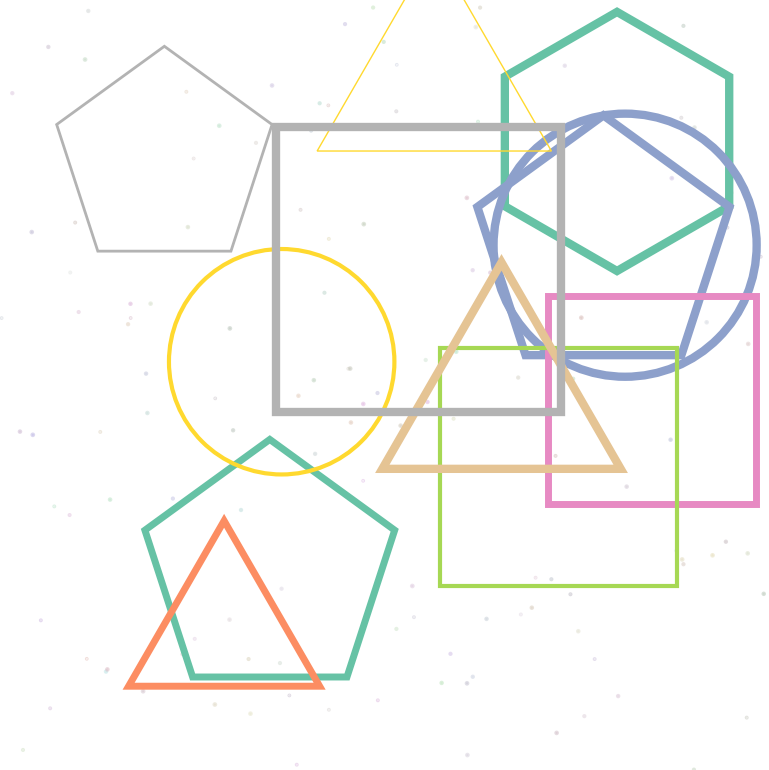[{"shape": "pentagon", "thickness": 2.5, "radius": 0.85, "center": [0.35, 0.259]}, {"shape": "hexagon", "thickness": 3, "radius": 0.84, "center": [0.801, 0.816]}, {"shape": "triangle", "thickness": 2.5, "radius": 0.72, "center": [0.291, 0.18]}, {"shape": "circle", "thickness": 3, "radius": 0.85, "center": [0.812, 0.682]}, {"shape": "pentagon", "thickness": 3, "radius": 0.86, "center": [0.784, 0.678]}, {"shape": "square", "thickness": 2.5, "radius": 0.68, "center": [0.847, 0.481]}, {"shape": "square", "thickness": 1.5, "radius": 0.77, "center": [0.725, 0.393]}, {"shape": "triangle", "thickness": 0.5, "radius": 0.88, "center": [0.564, 0.892]}, {"shape": "circle", "thickness": 1.5, "radius": 0.73, "center": [0.366, 0.53]}, {"shape": "triangle", "thickness": 3, "radius": 0.89, "center": [0.651, 0.48]}, {"shape": "square", "thickness": 3, "radius": 0.93, "center": [0.544, 0.65]}, {"shape": "pentagon", "thickness": 1, "radius": 0.74, "center": [0.213, 0.793]}]